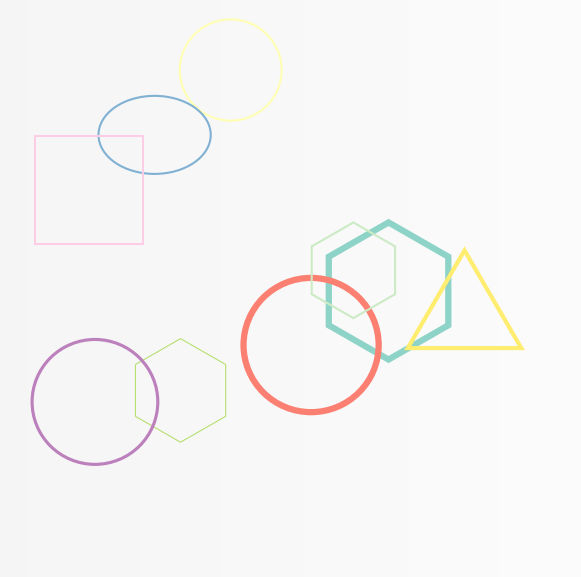[{"shape": "hexagon", "thickness": 3, "radius": 0.59, "center": [0.668, 0.495]}, {"shape": "circle", "thickness": 1, "radius": 0.44, "center": [0.397, 0.878]}, {"shape": "circle", "thickness": 3, "radius": 0.58, "center": [0.535, 0.402]}, {"shape": "oval", "thickness": 1, "radius": 0.48, "center": [0.266, 0.766]}, {"shape": "hexagon", "thickness": 0.5, "radius": 0.45, "center": [0.311, 0.323]}, {"shape": "square", "thickness": 1, "radius": 0.47, "center": [0.153, 0.67]}, {"shape": "circle", "thickness": 1.5, "radius": 0.54, "center": [0.163, 0.303]}, {"shape": "hexagon", "thickness": 1, "radius": 0.41, "center": [0.608, 0.531]}, {"shape": "triangle", "thickness": 2, "radius": 0.56, "center": [0.799, 0.453]}]